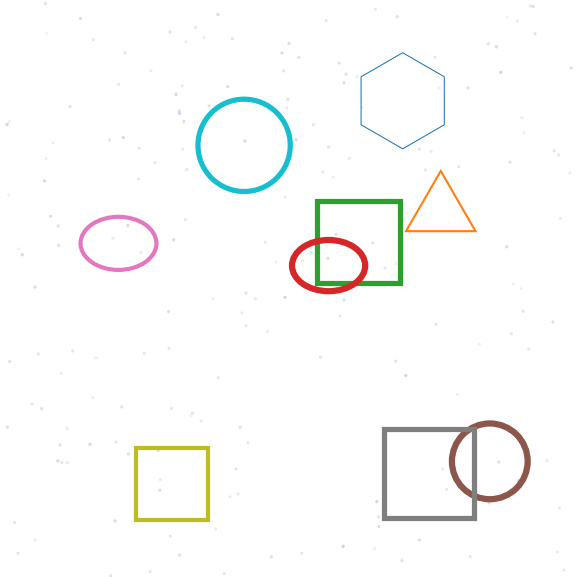[{"shape": "hexagon", "thickness": 0.5, "radius": 0.42, "center": [0.697, 0.825]}, {"shape": "triangle", "thickness": 1, "radius": 0.35, "center": [0.763, 0.634]}, {"shape": "square", "thickness": 2.5, "radius": 0.36, "center": [0.621, 0.58]}, {"shape": "oval", "thickness": 3, "radius": 0.32, "center": [0.569, 0.539]}, {"shape": "circle", "thickness": 3, "radius": 0.33, "center": [0.848, 0.2]}, {"shape": "oval", "thickness": 2, "radius": 0.33, "center": [0.205, 0.578]}, {"shape": "square", "thickness": 2.5, "radius": 0.39, "center": [0.743, 0.179]}, {"shape": "square", "thickness": 2, "radius": 0.31, "center": [0.298, 0.161]}, {"shape": "circle", "thickness": 2.5, "radius": 0.4, "center": [0.423, 0.747]}]